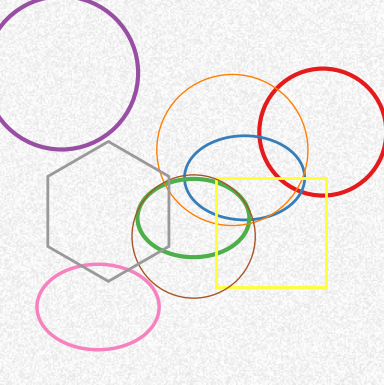[{"shape": "circle", "thickness": 3, "radius": 0.82, "center": [0.838, 0.657]}, {"shape": "oval", "thickness": 2, "radius": 0.78, "center": [0.635, 0.538]}, {"shape": "oval", "thickness": 3, "radius": 0.73, "center": [0.502, 0.434]}, {"shape": "circle", "thickness": 3, "radius": 0.99, "center": [0.16, 0.811]}, {"shape": "circle", "thickness": 1, "radius": 0.98, "center": [0.604, 0.61]}, {"shape": "square", "thickness": 2, "radius": 0.71, "center": [0.704, 0.397]}, {"shape": "circle", "thickness": 1, "radius": 0.8, "center": [0.503, 0.386]}, {"shape": "oval", "thickness": 2.5, "radius": 0.79, "center": [0.255, 0.203]}, {"shape": "hexagon", "thickness": 2, "radius": 0.91, "center": [0.281, 0.451]}]